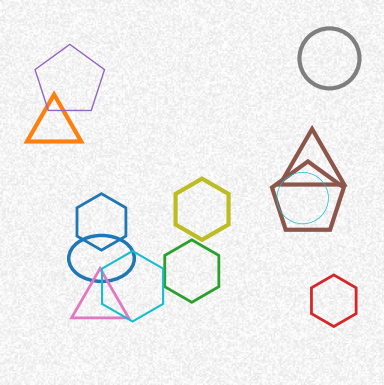[{"shape": "hexagon", "thickness": 2, "radius": 0.37, "center": [0.263, 0.424]}, {"shape": "oval", "thickness": 2.5, "radius": 0.43, "center": [0.264, 0.329]}, {"shape": "triangle", "thickness": 3, "radius": 0.41, "center": [0.141, 0.673]}, {"shape": "hexagon", "thickness": 2, "radius": 0.41, "center": [0.498, 0.296]}, {"shape": "hexagon", "thickness": 2, "radius": 0.34, "center": [0.867, 0.219]}, {"shape": "pentagon", "thickness": 1, "radius": 0.47, "center": [0.181, 0.79]}, {"shape": "triangle", "thickness": 3, "radius": 0.48, "center": [0.811, 0.569]}, {"shape": "pentagon", "thickness": 3, "radius": 0.49, "center": [0.8, 0.483]}, {"shape": "triangle", "thickness": 2, "radius": 0.43, "center": [0.26, 0.217]}, {"shape": "circle", "thickness": 3, "radius": 0.39, "center": [0.856, 0.848]}, {"shape": "hexagon", "thickness": 3, "radius": 0.4, "center": [0.525, 0.457]}, {"shape": "circle", "thickness": 0.5, "radius": 0.33, "center": [0.786, 0.485]}, {"shape": "hexagon", "thickness": 1.5, "radius": 0.46, "center": [0.344, 0.256]}]